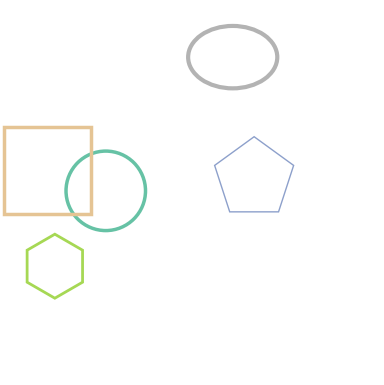[{"shape": "circle", "thickness": 2.5, "radius": 0.52, "center": [0.275, 0.504]}, {"shape": "pentagon", "thickness": 1, "radius": 0.54, "center": [0.66, 0.537]}, {"shape": "hexagon", "thickness": 2, "radius": 0.42, "center": [0.142, 0.309]}, {"shape": "square", "thickness": 2.5, "radius": 0.57, "center": [0.124, 0.557]}, {"shape": "oval", "thickness": 3, "radius": 0.58, "center": [0.604, 0.852]}]